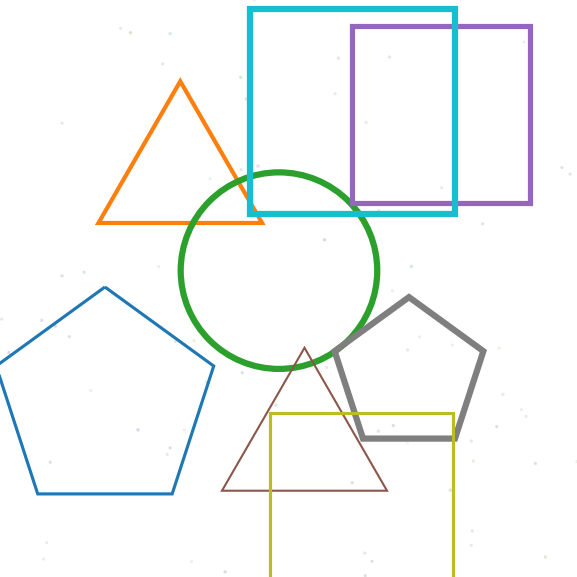[{"shape": "pentagon", "thickness": 1.5, "radius": 0.99, "center": [0.182, 0.304]}, {"shape": "triangle", "thickness": 2, "radius": 0.82, "center": [0.312, 0.695]}, {"shape": "circle", "thickness": 3, "radius": 0.85, "center": [0.483, 0.53]}, {"shape": "square", "thickness": 2.5, "radius": 0.77, "center": [0.763, 0.801]}, {"shape": "triangle", "thickness": 1, "radius": 0.82, "center": [0.527, 0.232]}, {"shape": "pentagon", "thickness": 3, "radius": 0.68, "center": [0.708, 0.349]}, {"shape": "square", "thickness": 1.5, "radius": 0.79, "center": [0.626, 0.125]}, {"shape": "square", "thickness": 3, "radius": 0.89, "center": [0.61, 0.806]}]